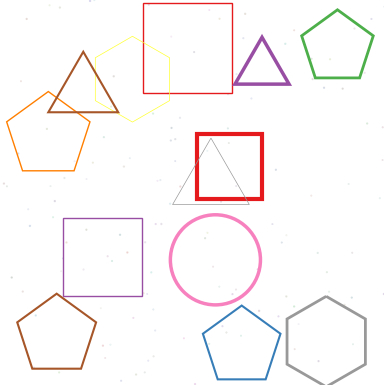[{"shape": "square", "thickness": 1, "radius": 0.58, "center": [0.486, 0.875]}, {"shape": "square", "thickness": 3, "radius": 0.42, "center": [0.597, 0.567]}, {"shape": "pentagon", "thickness": 1.5, "radius": 0.53, "center": [0.628, 0.1]}, {"shape": "pentagon", "thickness": 2, "radius": 0.49, "center": [0.877, 0.877]}, {"shape": "square", "thickness": 1, "radius": 0.51, "center": [0.266, 0.333]}, {"shape": "triangle", "thickness": 2.5, "radius": 0.41, "center": [0.681, 0.822]}, {"shape": "pentagon", "thickness": 1, "radius": 0.57, "center": [0.126, 0.648]}, {"shape": "hexagon", "thickness": 0.5, "radius": 0.56, "center": [0.344, 0.794]}, {"shape": "triangle", "thickness": 1.5, "radius": 0.52, "center": [0.216, 0.761]}, {"shape": "pentagon", "thickness": 1.5, "radius": 0.54, "center": [0.147, 0.129]}, {"shape": "circle", "thickness": 2.5, "radius": 0.59, "center": [0.56, 0.325]}, {"shape": "triangle", "thickness": 0.5, "radius": 0.58, "center": [0.548, 0.526]}, {"shape": "hexagon", "thickness": 2, "radius": 0.59, "center": [0.847, 0.113]}]